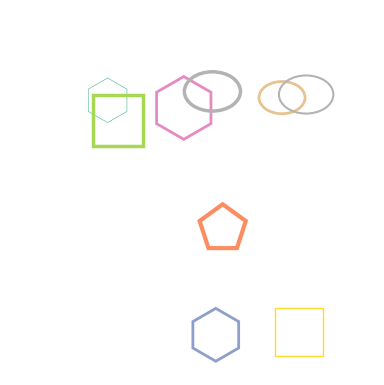[{"shape": "hexagon", "thickness": 0.5, "radius": 0.29, "center": [0.28, 0.74]}, {"shape": "pentagon", "thickness": 3, "radius": 0.31, "center": [0.578, 0.407]}, {"shape": "hexagon", "thickness": 2, "radius": 0.34, "center": [0.56, 0.13]}, {"shape": "hexagon", "thickness": 2, "radius": 0.41, "center": [0.477, 0.72]}, {"shape": "square", "thickness": 2.5, "radius": 0.33, "center": [0.307, 0.687]}, {"shape": "square", "thickness": 1, "radius": 0.31, "center": [0.777, 0.138]}, {"shape": "oval", "thickness": 2, "radius": 0.3, "center": [0.733, 0.746]}, {"shape": "oval", "thickness": 2.5, "radius": 0.36, "center": [0.552, 0.763]}, {"shape": "oval", "thickness": 1.5, "radius": 0.35, "center": [0.795, 0.755]}]